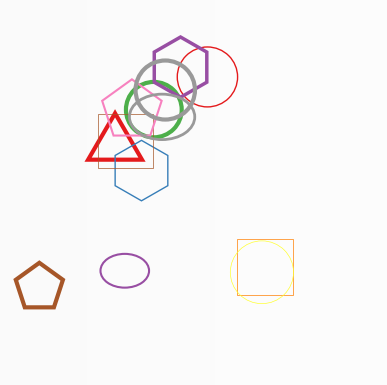[{"shape": "circle", "thickness": 1, "radius": 0.39, "center": [0.535, 0.8]}, {"shape": "triangle", "thickness": 3, "radius": 0.4, "center": [0.297, 0.625]}, {"shape": "hexagon", "thickness": 1, "radius": 0.39, "center": [0.365, 0.557]}, {"shape": "circle", "thickness": 3, "radius": 0.36, "center": [0.397, 0.715]}, {"shape": "hexagon", "thickness": 2.5, "radius": 0.39, "center": [0.466, 0.826]}, {"shape": "oval", "thickness": 1.5, "radius": 0.31, "center": [0.322, 0.297]}, {"shape": "square", "thickness": 0.5, "radius": 0.36, "center": [0.684, 0.307]}, {"shape": "circle", "thickness": 0.5, "radius": 0.41, "center": [0.676, 0.293]}, {"shape": "square", "thickness": 0.5, "radius": 0.35, "center": [0.325, 0.633]}, {"shape": "pentagon", "thickness": 3, "radius": 0.32, "center": [0.102, 0.253]}, {"shape": "pentagon", "thickness": 1.5, "radius": 0.4, "center": [0.34, 0.713]}, {"shape": "circle", "thickness": 3, "radius": 0.38, "center": [0.426, 0.766]}, {"shape": "oval", "thickness": 2, "radius": 0.42, "center": [0.418, 0.696]}]